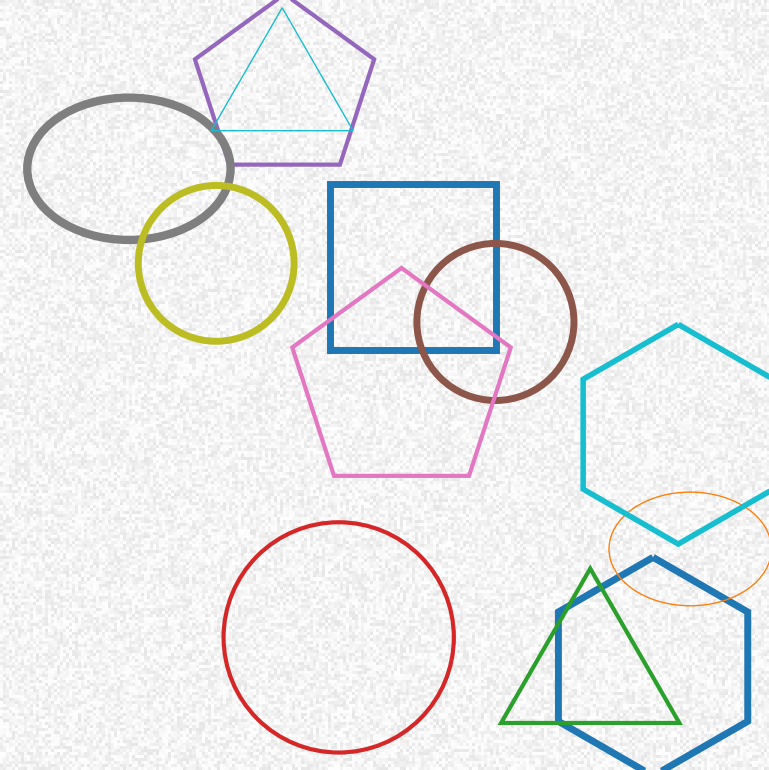[{"shape": "hexagon", "thickness": 2.5, "radius": 0.71, "center": [0.848, 0.134]}, {"shape": "square", "thickness": 2.5, "radius": 0.54, "center": [0.536, 0.654]}, {"shape": "oval", "thickness": 0.5, "radius": 0.53, "center": [0.896, 0.287]}, {"shape": "triangle", "thickness": 1.5, "radius": 0.67, "center": [0.767, 0.128]}, {"shape": "circle", "thickness": 1.5, "radius": 0.75, "center": [0.44, 0.172]}, {"shape": "pentagon", "thickness": 1.5, "radius": 0.61, "center": [0.37, 0.885]}, {"shape": "circle", "thickness": 2.5, "radius": 0.51, "center": [0.643, 0.582]}, {"shape": "pentagon", "thickness": 1.5, "radius": 0.75, "center": [0.521, 0.503]}, {"shape": "oval", "thickness": 3, "radius": 0.66, "center": [0.167, 0.781]}, {"shape": "circle", "thickness": 2.5, "radius": 0.51, "center": [0.281, 0.658]}, {"shape": "triangle", "thickness": 0.5, "radius": 0.53, "center": [0.366, 0.883]}, {"shape": "hexagon", "thickness": 2, "radius": 0.71, "center": [0.881, 0.436]}]